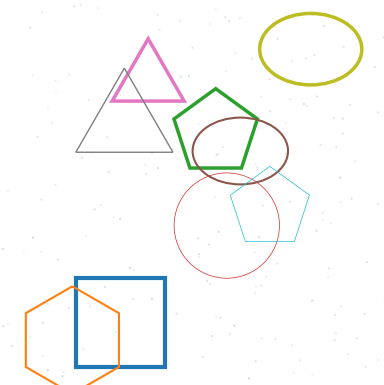[{"shape": "square", "thickness": 3, "radius": 0.58, "center": [0.313, 0.163]}, {"shape": "hexagon", "thickness": 1.5, "radius": 0.7, "center": [0.188, 0.117]}, {"shape": "pentagon", "thickness": 2.5, "radius": 0.57, "center": [0.56, 0.656]}, {"shape": "circle", "thickness": 0.5, "radius": 0.68, "center": [0.589, 0.414]}, {"shape": "oval", "thickness": 1.5, "radius": 0.62, "center": [0.624, 0.608]}, {"shape": "triangle", "thickness": 2.5, "radius": 0.54, "center": [0.385, 0.791]}, {"shape": "triangle", "thickness": 1, "radius": 0.73, "center": [0.323, 0.677]}, {"shape": "oval", "thickness": 2.5, "radius": 0.66, "center": [0.807, 0.872]}, {"shape": "pentagon", "thickness": 0.5, "radius": 0.54, "center": [0.701, 0.46]}]